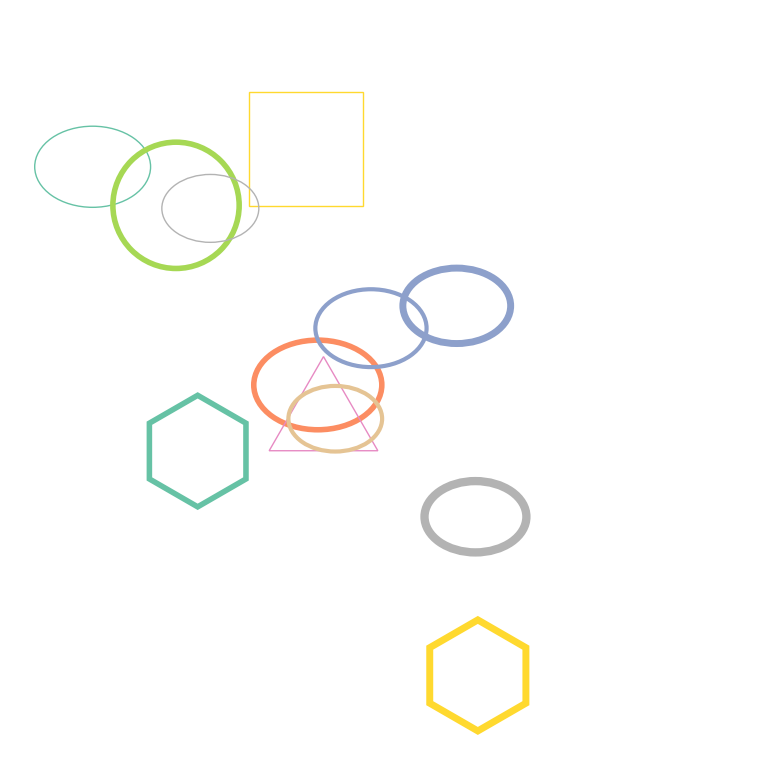[{"shape": "hexagon", "thickness": 2, "radius": 0.36, "center": [0.257, 0.414]}, {"shape": "oval", "thickness": 0.5, "radius": 0.38, "center": [0.12, 0.783]}, {"shape": "oval", "thickness": 2, "radius": 0.42, "center": [0.413, 0.5]}, {"shape": "oval", "thickness": 2.5, "radius": 0.35, "center": [0.593, 0.603]}, {"shape": "oval", "thickness": 1.5, "radius": 0.36, "center": [0.482, 0.574]}, {"shape": "triangle", "thickness": 0.5, "radius": 0.41, "center": [0.42, 0.455]}, {"shape": "circle", "thickness": 2, "radius": 0.41, "center": [0.229, 0.733]}, {"shape": "hexagon", "thickness": 2.5, "radius": 0.36, "center": [0.621, 0.123]}, {"shape": "square", "thickness": 0.5, "radius": 0.37, "center": [0.398, 0.807]}, {"shape": "oval", "thickness": 1.5, "radius": 0.3, "center": [0.435, 0.456]}, {"shape": "oval", "thickness": 0.5, "radius": 0.31, "center": [0.273, 0.729]}, {"shape": "oval", "thickness": 3, "radius": 0.33, "center": [0.617, 0.329]}]